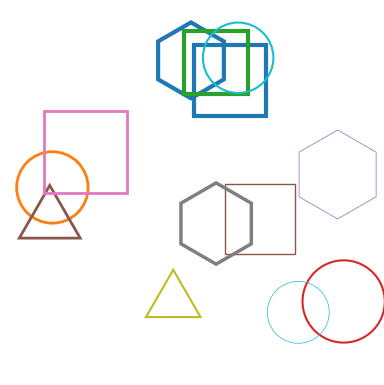[{"shape": "square", "thickness": 3, "radius": 0.46, "center": [0.598, 0.791]}, {"shape": "hexagon", "thickness": 3, "radius": 0.49, "center": [0.496, 0.843]}, {"shape": "circle", "thickness": 2, "radius": 0.46, "center": [0.136, 0.513]}, {"shape": "square", "thickness": 3, "radius": 0.41, "center": [0.561, 0.838]}, {"shape": "circle", "thickness": 1.5, "radius": 0.53, "center": [0.893, 0.217]}, {"shape": "hexagon", "thickness": 0.5, "radius": 0.58, "center": [0.877, 0.547]}, {"shape": "square", "thickness": 1, "radius": 0.45, "center": [0.674, 0.431]}, {"shape": "triangle", "thickness": 2, "radius": 0.46, "center": [0.129, 0.427]}, {"shape": "square", "thickness": 2, "radius": 0.53, "center": [0.222, 0.605]}, {"shape": "hexagon", "thickness": 2.5, "radius": 0.53, "center": [0.561, 0.419]}, {"shape": "triangle", "thickness": 1.5, "radius": 0.41, "center": [0.45, 0.217]}, {"shape": "circle", "thickness": 0.5, "radius": 0.4, "center": [0.775, 0.189]}, {"shape": "circle", "thickness": 1.5, "radius": 0.46, "center": [0.619, 0.85]}]